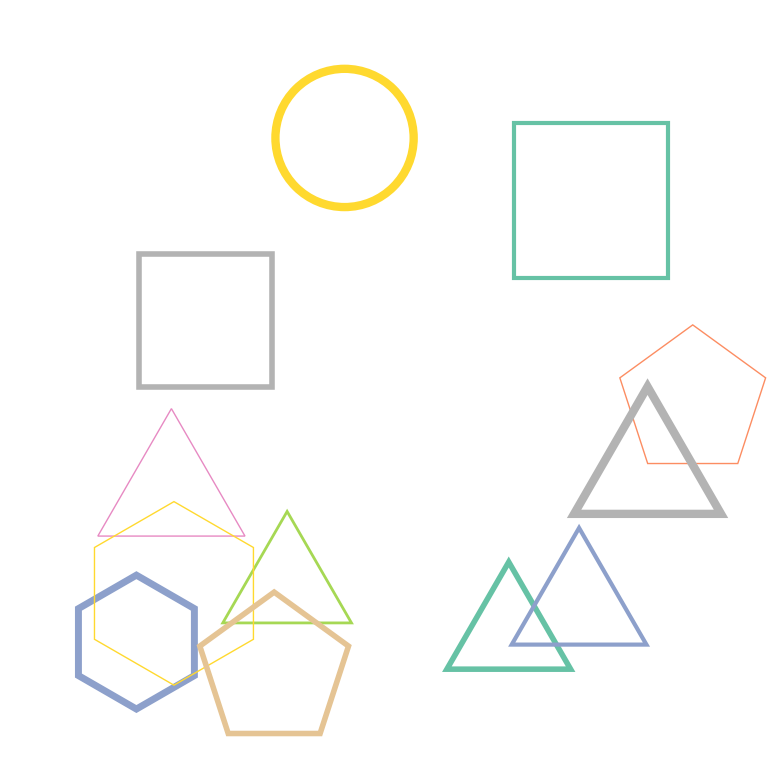[{"shape": "triangle", "thickness": 2, "radius": 0.46, "center": [0.661, 0.177]}, {"shape": "square", "thickness": 1.5, "radius": 0.5, "center": [0.768, 0.74]}, {"shape": "pentagon", "thickness": 0.5, "radius": 0.5, "center": [0.9, 0.479]}, {"shape": "triangle", "thickness": 1.5, "radius": 0.51, "center": [0.752, 0.213]}, {"shape": "hexagon", "thickness": 2.5, "radius": 0.43, "center": [0.177, 0.166]}, {"shape": "triangle", "thickness": 0.5, "radius": 0.55, "center": [0.223, 0.359]}, {"shape": "triangle", "thickness": 1, "radius": 0.48, "center": [0.373, 0.239]}, {"shape": "circle", "thickness": 3, "radius": 0.45, "center": [0.447, 0.821]}, {"shape": "hexagon", "thickness": 0.5, "radius": 0.6, "center": [0.226, 0.229]}, {"shape": "pentagon", "thickness": 2, "radius": 0.51, "center": [0.356, 0.13]}, {"shape": "triangle", "thickness": 3, "radius": 0.55, "center": [0.841, 0.388]}, {"shape": "square", "thickness": 2, "radius": 0.43, "center": [0.267, 0.584]}]